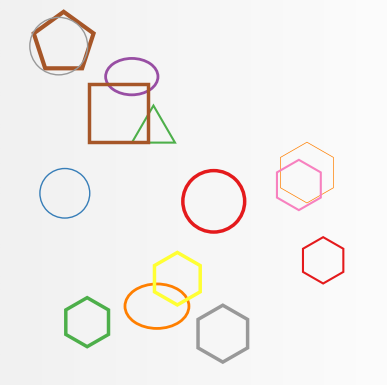[{"shape": "hexagon", "thickness": 1.5, "radius": 0.3, "center": [0.834, 0.324]}, {"shape": "circle", "thickness": 2.5, "radius": 0.4, "center": [0.552, 0.477]}, {"shape": "circle", "thickness": 1, "radius": 0.32, "center": [0.167, 0.498]}, {"shape": "triangle", "thickness": 1.5, "radius": 0.32, "center": [0.396, 0.662]}, {"shape": "hexagon", "thickness": 2.5, "radius": 0.32, "center": [0.225, 0.163]}, {"shape": "oval", "thickness": 2, "radius": 0.34, "center": [0.34, 0.801]}, {"shape": "hexagon", "thickness": 0.5, "radius": 0.39, "center": [0.792, 0.552]}, {"shape": "oval", "thickness": 2, "radius": 0.41, "center": [0.405, 0.205]}, {"shape": "hexagon", "thickness": 2.5, "radius": 0.34, "center": [0.458, 0.276]}, {"shape": "square", "thickness": 2.5, "radius": 0.38, "center": [0.306, 0.707]}, {"shape": "pentagon", "thickness": 3, "radius": 0.41, "center": [0.164, 0.888]}, {"shape": "hexagon", "thickness": 1.5, "radius": 0.33, "center": [0.771, 0.52]}, {"shape": "circle", "thickness": 1, "radius": 0.37, "center": [0.152, 0.88]}, {"shape": "hexagon", "thickness": 2.5, "radius": 0.37, "center": [0.575, 0.133]}]